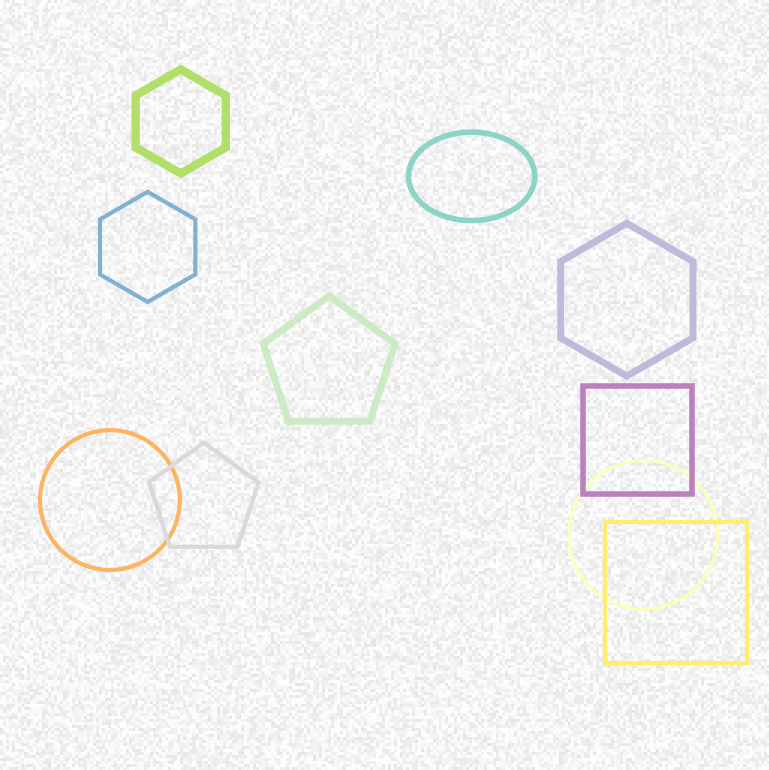[{"shape": "oval", "thickness": 2, "radius": 0.41, "center": [0.613, 0.771]}, {"shape": "circle", "thickness": 1, "radius": 0.48, "center": [0.835, 0.305]}, {"shape": "hexagon", "thickness": 2.5, "radius": 0.5, "center": [0.814, 0.611]}, {"shape": "hexagon", "thickness": 1.5, "radius": 0.36, "center": [0.192, 0.679]}, {"shape": "circle", "thickness": 1.5, "radius": 0.45, "center": [0.143, 0.351]}, {"shape": "hexagon", "thickness": 3, "radius": 0.34, "center": [0.235, 0.842]}, {"shape": "pentagon", "thickness": 1.5, "radius": 0.37, "center": [0.265, 0.35]}, {"shape": "square", "thickness": 2, "radius": 0.35, "center": [0.828, 0.429]}, {"shape": "pentagon", "thickness": 2.5, "radius": 0.45, "center": [0.427, 0.526]}, {"shape": "square", "thickness": 1.5, "radius": 0.46, "center": [0.878, 0.23]}]